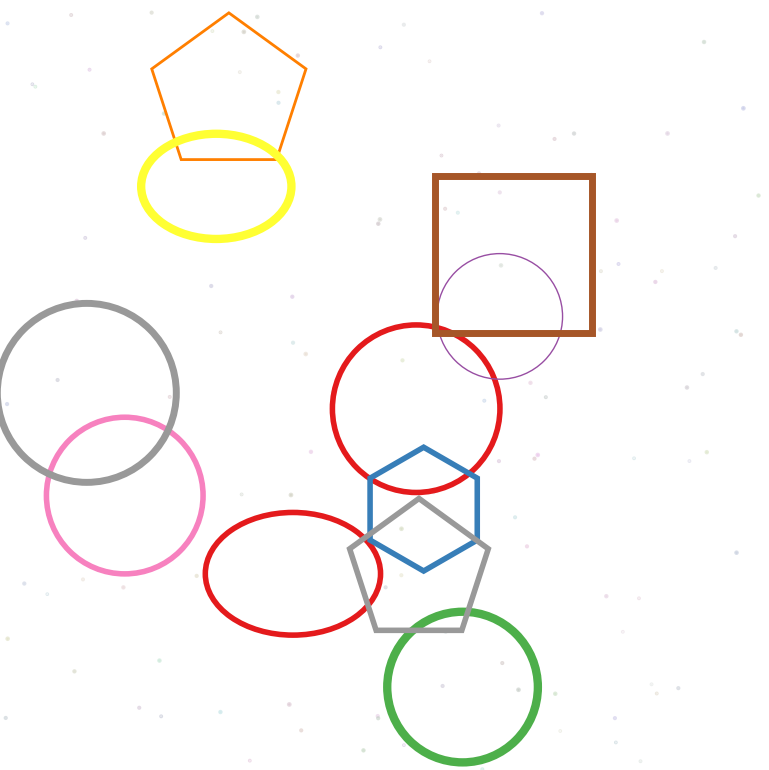[{"shape": "circle", "thickness": 2, "radius": 0.54, "center": [0.54, 0.469]}, {"shape": "oval", "thickness": 2, "radius": 0.57, "center": [0.38, 0.255]}, {"shape": "hexagon", "thickness": 2, "radius": 0.4, "center": [0.55, 0.339]}, {"shape": "circle", "thickness": 3, "radius": 0.49, "center": [0.601, 0.108]}, {"shape": "circle", "thickness": 0.5, "radius": 0.41, "center": [0.649, 0.589]}, {"shape": "pentagon", "thickness": 1, "radius": 0.53, "center": [0.297, 0.878]}, {"shape": "oval", "thickness": 3, "radius": 0.49, "center": [0.281, 0.758]}, {"shape": "square", "thickness": 2.5, "radius": 0.51, "center": [0.667, 0.67]}, {"shape": "circle", "thickness": 2, "radius": 0.51, "center": [0.162, 0.356]}, {"shape": "circle", "thickness": 2.5, "radius": 0.58, "center": [0.113, 0.49]}, {"shape": "pentagon", "thickness": 2, "radius": 0.47, "center": [0.544, 0.258]}]